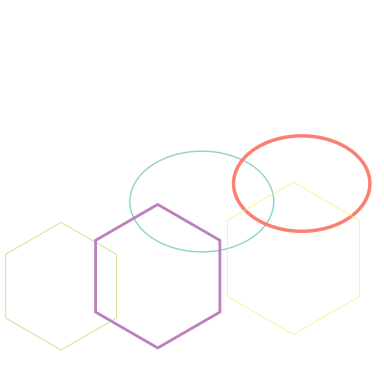[{"shape": "oval", "thickness": 1, "radius": 0.93, "center": [0.524, 0.477]}, {"shape": "oval", "thickness": 2.5, "radius": 0.89, "center": [0.784, 0.523]}, {"shape": "hexagon", "thickness": 0.5, "radius": 0.83, "center": [0.159, 0.257]}, {"shape": "hexagon", "thickness": 2, "radius": 0.93, "center": [0.41, 0.283]}, {"shape": "hexagon", "thickness": 0.5, "radius": 0.99, "center": [0.762, 0.329]}]